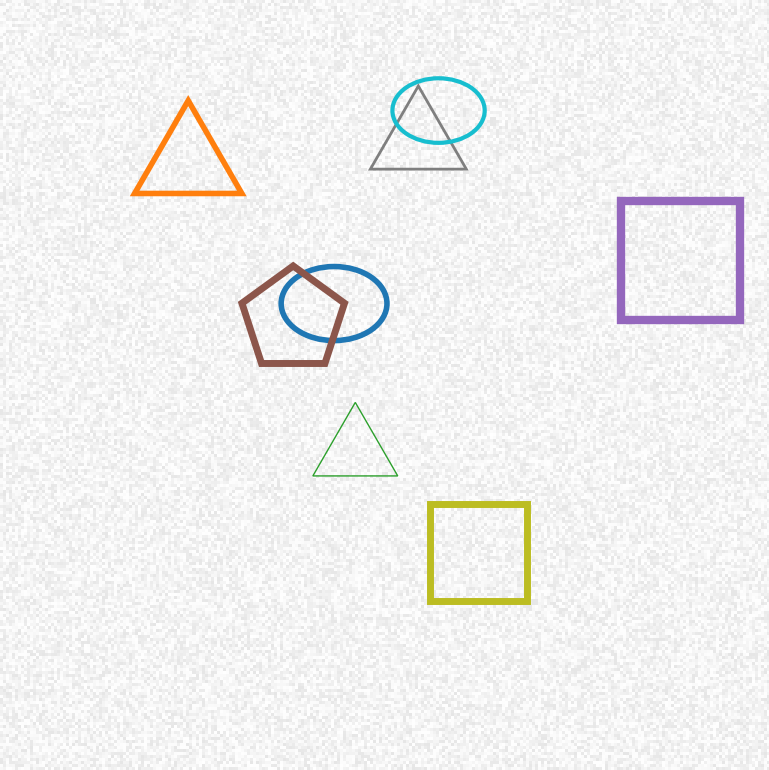[{"shape": "oval", "thickness": 2, "radius": 0.34, "center": [0.434, 0.606]}, {"shape": "triangle", "thickness": 2, "radius": 0.4, "center": [0.244, 0.789]}, {"shape": "triangle", "thickness": 0.5, "radius": 0.32, "center": [0.461, 0.414]}, {"shape": "square", "thickness": 3, "radius": 0.39, "center": [0.883, 0.662]}, {"shape": "pentagon", "thickness": 2.5, "radius": 0.35, "center": [0.381, 0.585]}, {"shape": "triangle", "thickness": 1, "radius": 0.36, "center": [0.543, 0.816]}, {"shape": "square", "thickness": 2.5, "radius": 0.31, "center": [0.621, 0.282]}, {"shape": "oval", "thickness": 1.5, "radius": 0.3, "center": [0.57, 0.856]}]